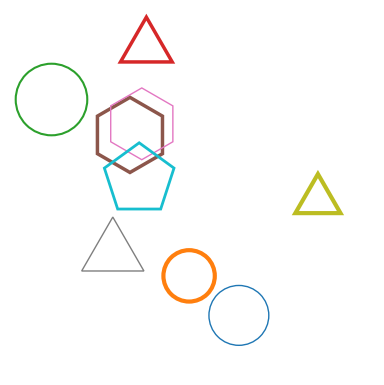[{"shape": "circle", "thickness": 1, "radius": 0.39, "center": [0.62, 0.181]}, {"shape": "circle", "thickness": 3, "radius": 0.33, "center": [0.491, 0.283]}, {"shape": "circle", "thickness": 1.5, "radius": 0.46, "center": [0.134, 0.742]}, {"shape": "triangle", "thickness": 2.5, "radius": 0.39, "center": [0.38, 0.878]}, {"shape": "hexagon", "thickness": 2.5, "radius": 0.49, "center": [0.338, 0.65]}, {"shape": "hexagon", "thickness": 1, "radius": 0.47, "center": [0.368, 0.678]}, {"shape": "triangle", "thickness": 1, "radius": 0.47, "center": [0.293, 0.343]}, {"shape": "triangle", "thickness": 3, "radius": 0.34, "center": [0.826, 0.48]}, {"shape": "pentagon", "thickness": 2, "radius": 0.48, "center": [0.362, 0.534]}]